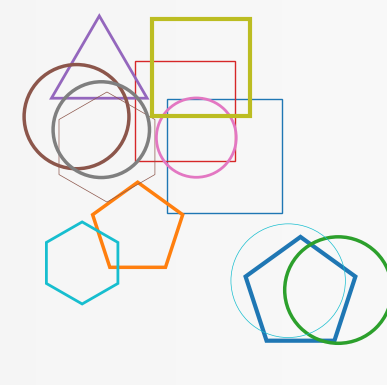[{"shape": "pentagon", "thickness": 3, "radius": 0.74, "center": [0.775, 0.236]}, {"shape": "square", "thickness": 1, "radius": 0.74, "center": [0.58, 0.595]}, {"shape": "pentagon", "thickness": 2.5, "radius": 0.61, "center": [0.355, 0.405]}, {"shape": "circle", "thickness": 2.5, "radius": 0.69, "center": [0.873, 0.247]}, {"shape": "square", "thickness": 1, "radius": 0.65, "center": [0.478, 0.712]}, {"shape": "triangle", "thickness": 2, "radius": 0.71, "center": [0.256, 0.816]}, {"shape": "hexagon", "thickness": 0.5, "radius": 0.71, "center": [0.276, 0.618]}, {"shape": "circle", "thickness": 2.5, "radius": 0.68, "center": [0.197, 0.697]}, {"shape": "circle", "thickness": 2, "radius": 0.52, "center": [0.507, 0.643]}, {"shape": "circle", "thickness": 2.5, "radius": 0.62, "center": [0.261, 0.663]}, {"shape": "square", "thickness": 3, "radius": 0.63, "center": [0.519, 0.825]}, {"shape": "circle", "thickness": 0.5, "radius": 0.74, "center": [0.744, 0.271]}, {"shape": "hexagon", "thickness": 2, "radius": 0.53, "center": [0.212, 0.317]}]